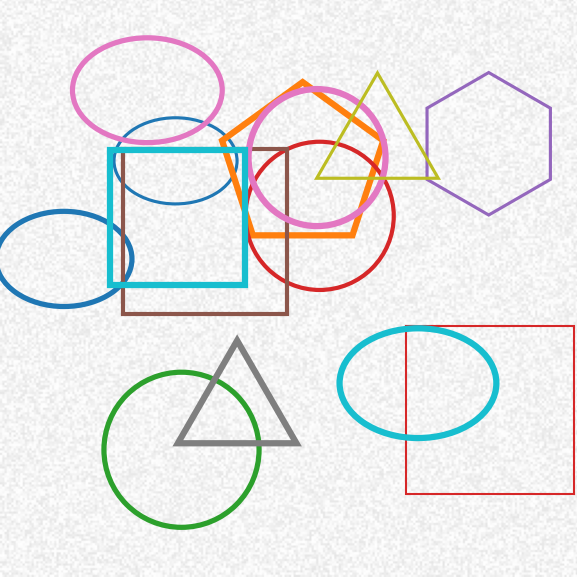[{"shape": "oval", "thickness": 1.5, "radius": 0.53, "center": [0.304, 0.721]}, {"shape": "oval", "thickness": 2.5, "radius": 0.59, "center": [0.111, 0.551]}, {"shape": "pentagon", "thickness": 3, "radius": 0.73, "center": [0.524, 0.71]}, {"shape": "circle", "thickness": 2.5, "radius": 0.67, "center": [0.314, 0.22]}, {"shape": "circle", "thickness": 2, "radius": 0.64, "center": [0.553, 0.625]}, {"shape": "square", "thickness": 1, "radius": 0.73, "center": [0.849, 0.289]}, {"shape": "hexagon", "thickness": 1.5, "radius": 0.62, "center": [0.846, 0.75]}, {"shape": "square", "thickness": 2, "radius": 0.71, "center": [0.355, 0.598]}, {"shape": "oval", "thickness": 2.5, "radius": 0.65, "center": [0.255, 0.843]}, {"shape": "circle", "thickness": 3, "radius": 0.59, "center": [0.549, 0.726]}, {"shape": "triangle", "thickness": 3, "radius": 0.59, "center": [0.411, 0.291]}, {"shape": "triangle", "thickness": 1.5, "radius": 0.61, "center": [0.654, 0.751]}, {"shape": "oval", "thickness": 3, "radius": 0.68, "center": [0.724, 0.336]}, {"shape": "square", "thickness": 3, "radius": 0.58, "center": [0.307, 0.622]}]